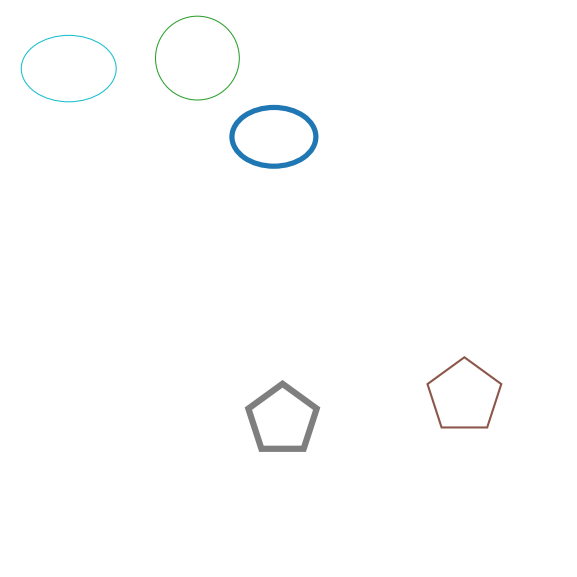[{"shape": "oval", "thickness": 2.5, "radius": 0.36, "center": [0.474, 0.762]}, {"shape": "circle", "thickness": 0.5, "radius": 0.36, "center": [0.342, 0.899]}, {"shape": "pentagon", "thickness": 1, "radius": 0.34, "center": [0.804, 0.313]}, {"shape": "pentagon", "thickness": 3, "radius": 0.31, "center": [0.489, 0.272]}, {"shape": "oval", "thickness": 0.5, "radius": 0.41, "center": [0.119, 0.88]}]